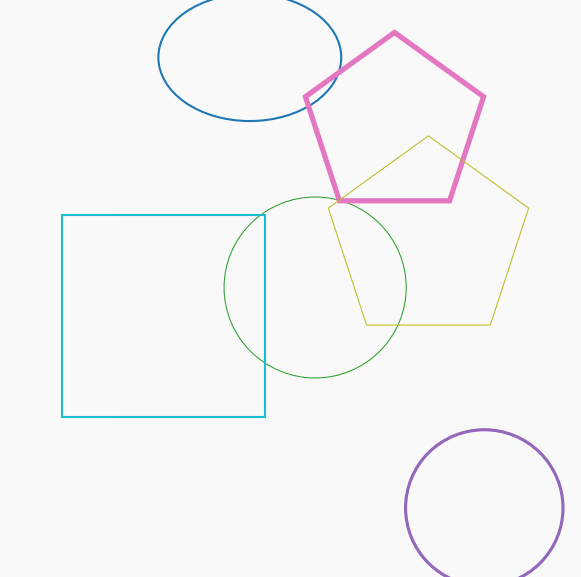[{"shape": "oval", "thickness": 1, "radius": 0.79, "center": [0.43, 0.9]}, {"shape": "circle", "thickness": 0.5, "radius": 0.78, "center": [0.542, 0.501]}, {"shape": "circle", "thickness": 1.5, "radius": 0.68, "center": [0.833, 0.12]}, {"shape": "pentagon", "thickness": 2.5, "radius": 0.81, "center": [0.679, 0.782]}, {"shape": "pentagon", "thickness": 0.5, "radius": 0.91, "center": [0.737, 0.583]}, {"shape": "square", "thickness": 1, "radius": 0.87, "center": [0.281, 0.452]}]